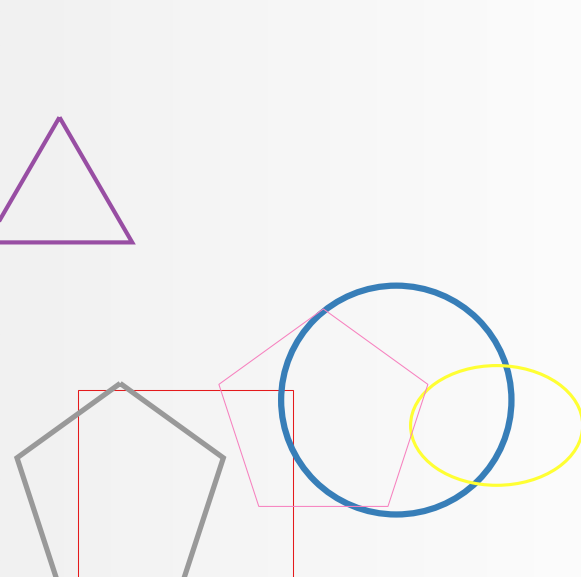[{"shape": "square", "thickness": 0.5, "radius": 0.93, "center": [0.319, 0.138]}, {"shape": "circle", "thickness": 3, "radius": 0.99, "center": [0.682, 0.306]}, {"shape": "triangle", "thickness": 2, "radius": 0.72, "center": [0.102, 0.652]}, {"shape": "oval", "thickness": 1.5, "radius": 0.74, "center": [0.854, 0.262]}, {"shape": "pentagon", "thickness": 0.5, "radius": 0.95, "center": [0.556, 0.275]}, {"shape": "pentagon", "thickness": 2.5, "radius": 0.93, "center": [0.207, 0.149]}]